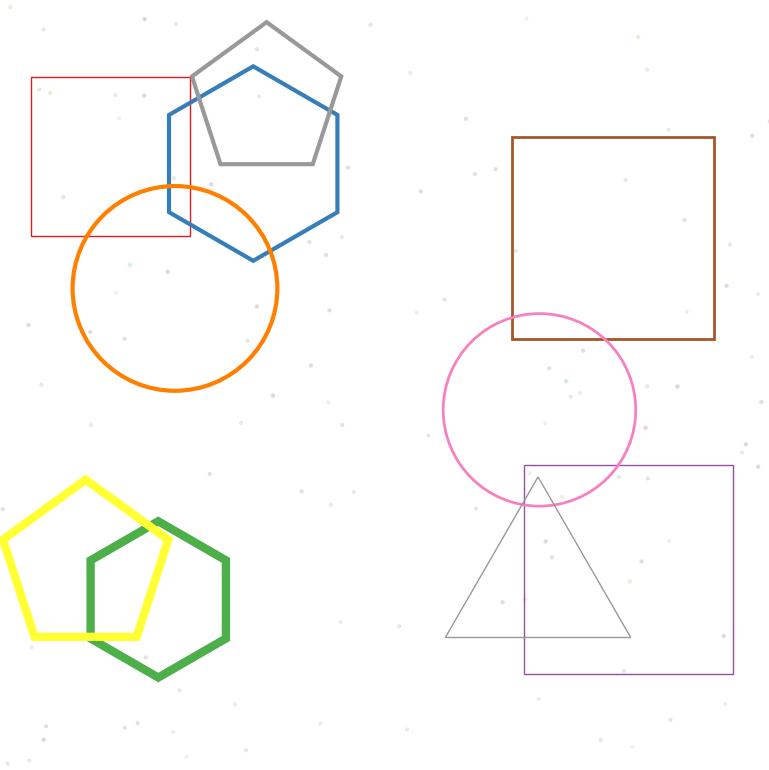[{"shape": "square", "thickness": 0.5, "radius": 0.52, "center": [0.144, 0.797]}, {"shape": "hexagon", "thickness": 1.5, "radius": 0.63, "center": [0.329, 0.788]}, {"shape": "hexagon", "thickness": 3, "radius": 0.51, "center": [0.206, 0.222]}, {"shape": "square", "thickness": 0.5, "radius": 0.68, "center": [0.816, 0.261]}, {"shape": "circle", "thickness": 1.5, "radius": 0.66, "center": [0.227, 0.625]}, {"shape": "pentagon", "thickness": 3, "radius": 0.56, "center": [0.111, 0.264]}, {"shape": "square", "thickness": 1, "radius": 0.66, "center": [0.796, 0.691]}, {"shape": "circle", "thickness": 1, "radius": 0.63, "center": [0.701, 0.468]}, {"shape": "triangle", "thickness": 0.5, "radius": 0.7, "center": [0.699, 0.242]}, {"shape": "pentagon", "thickness": 1.5, "radius": 0.51, "center": [0.346, 0.869]}]